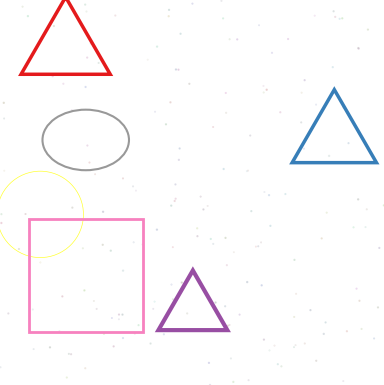[{"shape": "triangle", "thickness": 2.5, "radius": 0.67, "center": [0.17, 0.874]}, {"shape": "triangle", "thickness": 2.5, "radius": 0.63, "center": [0.868, 0.641]}, {"shape": "triangle", "thickness": 3, "radius": 0.52, "center": [0.501, 0.194]}, {"shape": "circle", "thickness": 0.5, "radius": 0.56, "center": [0.105, 0.443]}, {"shape": "square", "thickness": 2, "radius": 0.73, "center": [0.223, 0.285]}, {"shape": "oval", "thickness": 1.5, "radius": 0.56, "center": [0.223, 0.636]}]